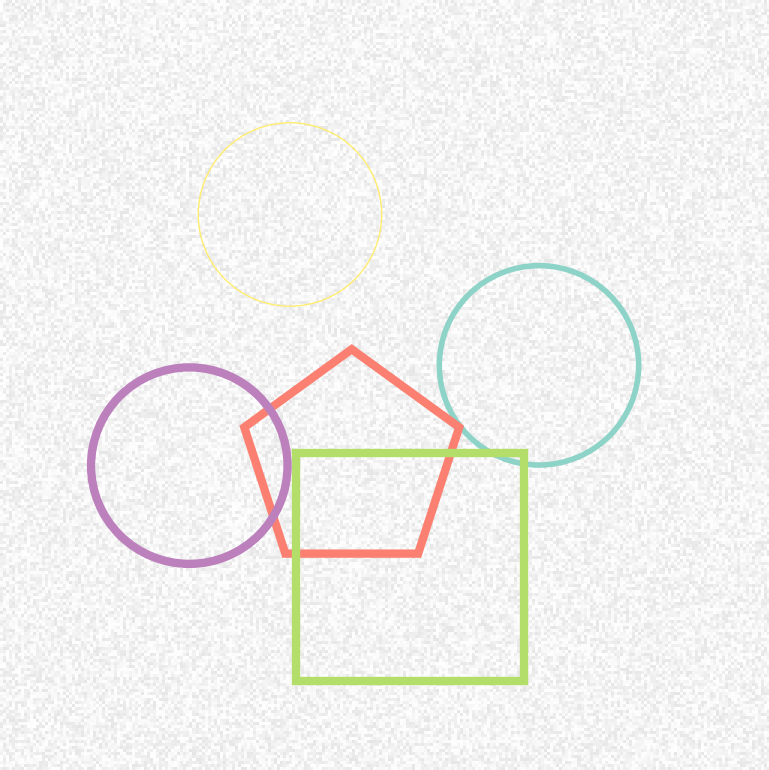[{"shape": "circle", "thickness": 2, "radius": 0.65, "center": [0.7, 0.526]}, {"shape": "pentagon", "thickness": 3, "radius": 0.73, "center": [0.457, 0.4]}, {"shape": "square", "thickness": 3, "radius": 0.74, "center": [0.532, 0.264]}, {"shape": "circle", "thickness": 3, "radius": 0.64, "center": [0.246, 0.395]}, {"shape": "circle", "thickness": 0.5, "radius": 0.6, "center": [0.377, 0.721]}]